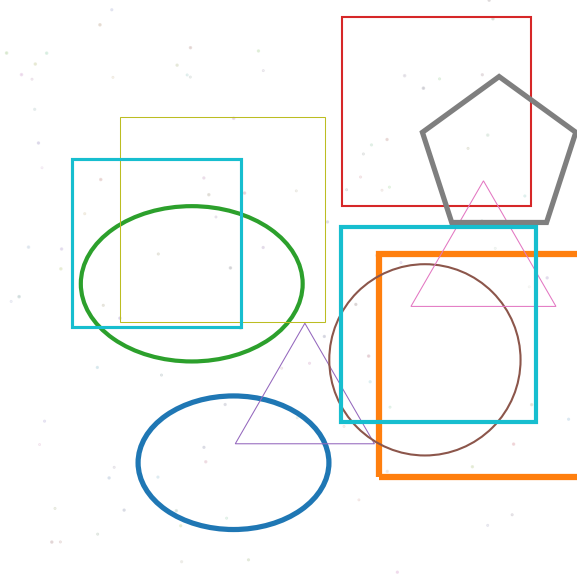[{"shape": "oval", "thickness": 2.5, "radius": 0.83, "center": [0.404, 0.198]}, {"shape": "square", "thickness": 3, "radius": 0.97, "center": [0.849, 0.366]}, {"shape": "oval", "thickness": 2, "radius": 0.96, "center": [0.332, 0.508]}, {"shape": "square", "thickness": 1, "radius": 0.82, "center": [0.755, 0.805]}, {"shape": "triangle", "thickness": 0.5, "radius": 0.7, "center": [0.528, 0.3]}, {"shape": "circle", "thickness": 1, "radius": 0.83, "center": [0.736, 0.376]}, {"shape": "triangle", "thickness": 0.5, "radius": 0.72, "center": [0.837, 0.541]}, {"shape": "pentagon", "thickness": 2.5, "radius": 0.7, "center": [0.864, 0.727]}, {"shape": "square", "thickness": 0.5, "radius": 0.89, "center": [0.385, 0.619]}, {"shape": "square", "thickness": 2, "radius": 0.84, "center": [0.76, 0.437]}, {"shape": "square", "thickness": 1.5, "radius": 0.73, "center": [0.271, 0.579]}]